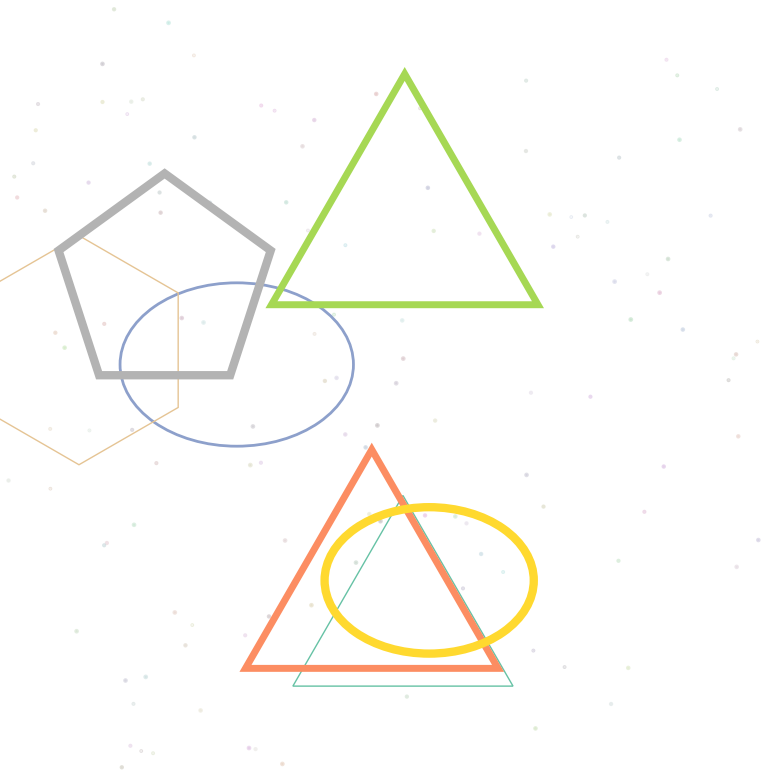[{"shape": "triangle", "thickness": 0.5, "radius": 0.83, "center": [0.523, 0.191]}, {"shape": "triangle", "thickness": 2.5, "radius": 0.95, "center": [0.483, 0.227]}, {"shape": "oval", "thickness": 1, "radius": 0.76, "center": [0.307, 0.527]}, {"shape": "triangle", "thickness": 2.5, "radius": 1.0, "center": [0.526, 0.704]}, {"shape": "oval", "thickness": 3, "radius": 0.68, "center": [0.557, 0.246]}, {"shape": "hexagon", "thickness": 0.5, "radius": 0.74, "center": [0.103, 0.545]}, {"shape": "pentagon", "thickness": 3, "radius": 0.72, "center": [0.214, 0.63]}]